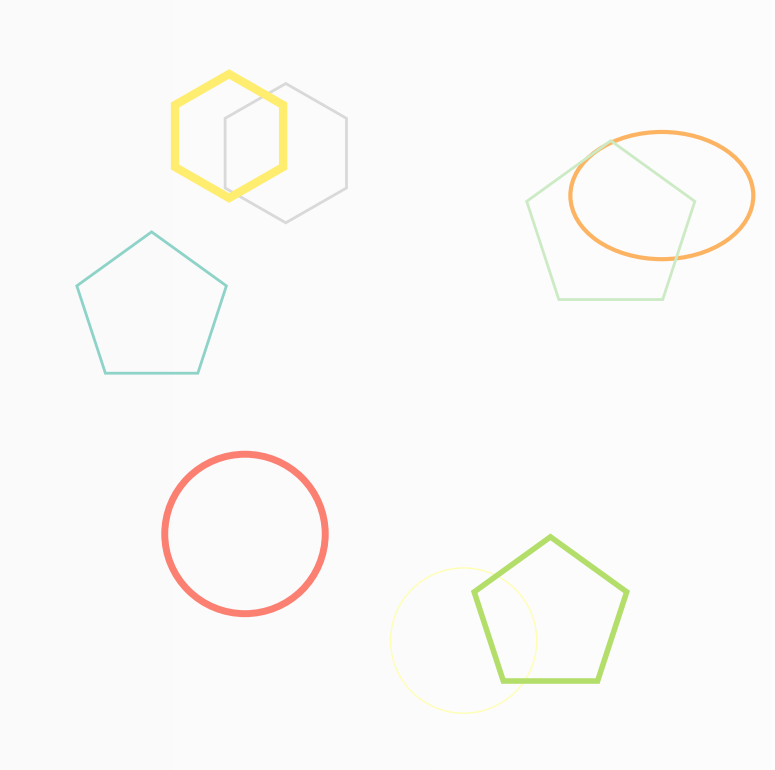[{"shape": "pentagon", "thickness": 1, "radius": 0.51, "center": [0.196, 0.597]}, {"shape": "circle", "thickness": 0.5, "radius": 0.47, "center": [0.598, 0.168]}, {"shape": "circle", "thickness": 2.5, "radius": 0.52, "center": [0.316, 0.307]}, {"shape": "oval", "thickness": 1.5, "radius": 0.59, "center": [0.854, 0.746]}, {"shape": "pentagon", "thickness": 2, "radius": 0.52, "center": [0.71, 0.199]}, {"shape": "hexagon", "thickness": 1, "radius": 0.45, "center": [0.369, 0.801]}, {"shape": "pentagon", "thickness": 1, "radius": 0.57, "center": [0.788, 0.703]}, {"shape": "hexagon", "thickness": 3, "radius": 0.4, "center": [0.296, 0.823]}]